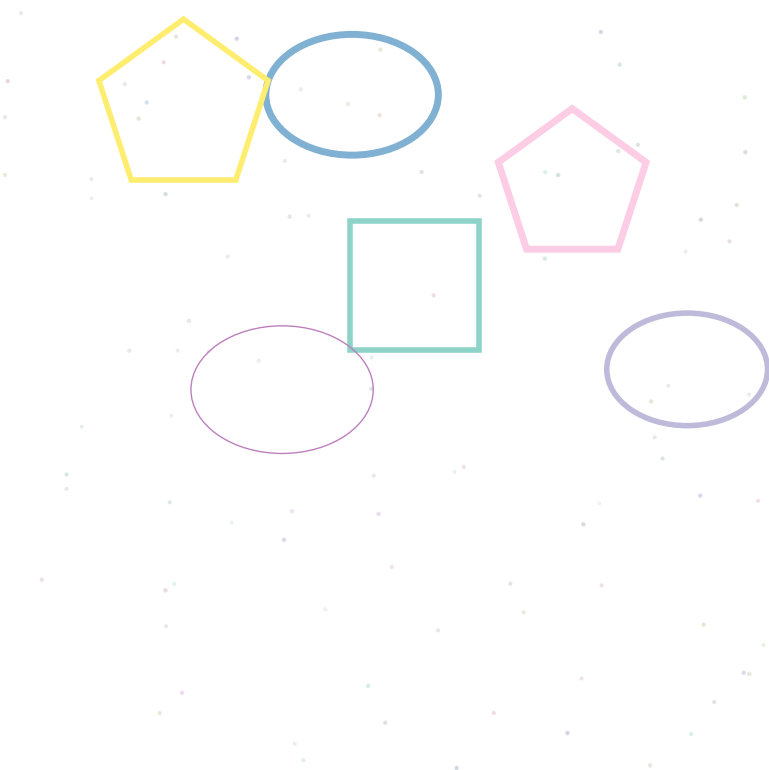[{"shape": "square", "thickness": 2, "radius": 0.42, "center": [0.539, 0.629]}, {"shape": "oval", "thickness": 2, "radius": 0.52, "center": [0.892, 0.52]}, {"shape": "oval", "thickness": 2.5, "radius": 0.56, "center": [0.457, 0.877]}, {"shape": "pentagon", "thickness": 2.5, "radius": 0.5, "center": [0.743, 0.758]}, {"shape": "oval", "thickness": 0.5, "radius": 0.59, "center": [0.366, 0.494]}, {"shape": "pentagon", "thickness": 2, "radius": 0.58, "center": [0.238, 0.86]}]